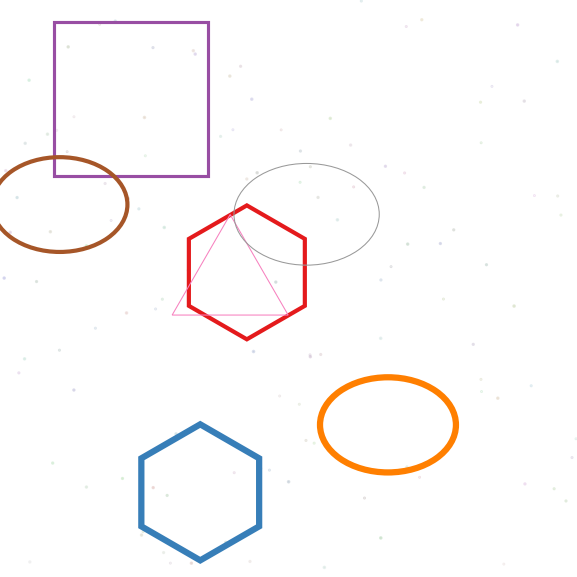[{"shape": "hexagon", "thickness": 2, "radius": 0.58, "center": [0.427, 0.528]}, {"shape": "hexagon", "thickness": 3, "radius": 0.59, "center": [0.347, 0.147]}, {"shape": "square", "thickness": 1.5, "radius": 0.67, "center": [0.227, 0.828]}, {"shape": "oval", "thickness": 3, "radius": 0.59, "center": [0.672, 0.263]}, {"shape": "oval", "thickness": 2, "radius": 0.59, "center": [0.103, 0.645]}, {"shape": "triangle", "thickness": 0.5, "radius": 0.58, "center": [0.399, 0.512]}, {"shape": "oval", "thickness": 0.5, "radius": 0.63, "center": [0.531, 0.628]}]